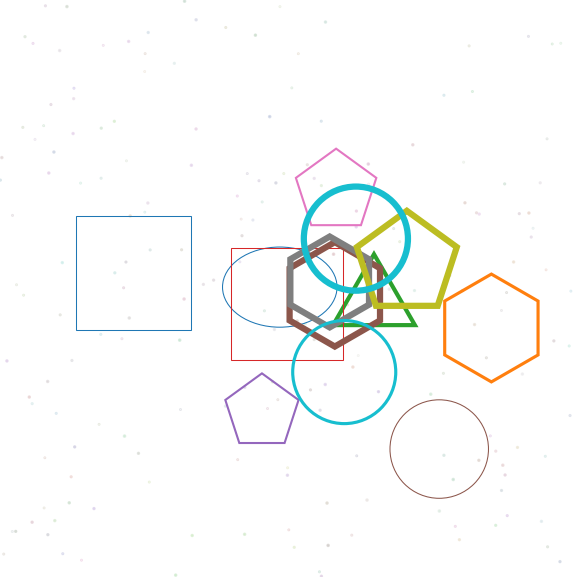[{"shape": "square", "thickness": 0.5, "radius": 0.49, "center": [0.231, 0.526]}, {"shape": "oval", "thickness": 0.5, "radius": 0.5, "center": [0.484, 0.502]}, {"shape": "hexagon", "thickness": 1.5, "radius": 0.47, "center": [0.851, 0.431]}, {"shape": "triangle", "thickness": 2, "radius": 0.41, "center": [0.648, 0.477]}, {"shape": "square", "thickness": 0.5, "radius": 0.49, "center": [0.497, 0.473]}, {"shape": "pentagon", "thickness": 1, "radius": 0.33, "center": [0.454, 0.286]}, {"shape": "circle", "thickness": 0.5, "radius": 0.43, "center": [0.761, 0.222]}, {"shape": "hexagon", "thickness": 3, "radius": 0.45, "center": [0.58, 0.489]}, {"shape": "pentagon", "thickness": 1, "radius": 0.37, "center": [0.582, 0.668]}, {"shape": "hexagon", "thickness": 3, "radius": 0.39, "center": [0.571, 0.511]}, {"shape": "pentagon", "thickness": 3, "radius": 0.45, "center": [0.704, 0.543]}, {"shape": "circle", "thickness": 1.5, "radius": 0.45, "center": [0.596, 0.355]}, {"shape": "circle", "thickness": 3, "radius": 0.45, "center": [0.616, 0.586]}]